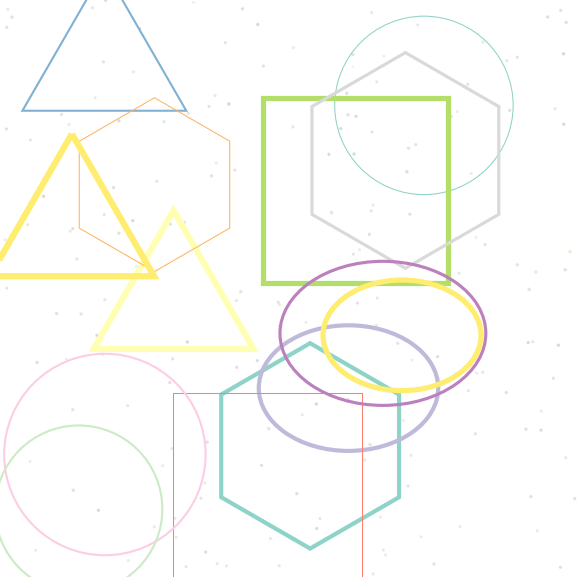[{"shape": "circle", "thickness": 0.5, "radius": 0.77, "center": [0.734, 0.817]}, {"shape": "hexagon", "thickness": 2, "radius": 0.89, "center": [0.537, 0.227]}, {"shape": "triangle", "thickness": 3, "radius": 0.8, "center": [0.301, 0.475]}, {"shape": "oval", "thickness": 2, "radius": 0.78, "center": [0.603, 0.327]}, {"shape": "square", "thickness": 0.5, "radius": 0.82, "center": [0.463, 0.154]}, {"shape": "triangle", "thickness": 1, "radius": 0.82, "center": [0.181, 0.889]}, {"shape": "hexagon", "thickness": 0.5, "radius": 0.75, "center": [0.268, 0.679]}, {"shape": "square", "thickness": 2.5, "radius": 0.8, "center": [0.615, 0.669]}, {"shape": "circle", "thickness": 1, "radius": 0.87, "center": [0.182, 0.212]}, {"shape": "hexagon", "thickness": 1.5, "radius": 0.93, "center": [0.702, 0.721]}, {"shape": "oval", "thickness": 1.5, "radius": 0.89, "center": [0.663, 0.422]}, {"shape": "circle", "thickness": 1, "radius": 0.72, "center": [0.136, 0.118]}, {"shape": "triangle", "thickness": 3, "radius": 0.82, "center": [0.125, 0.603]}, {"shape": "oval", "thickness": 2.5, "radius": 0.68, "center": [0.696, 0.418]}]